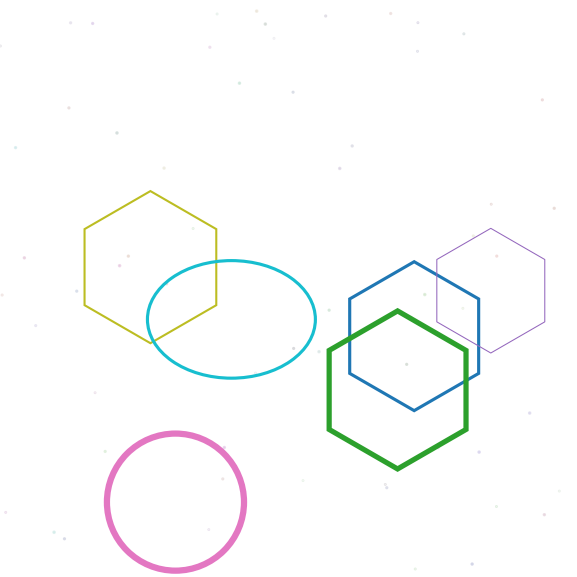[{"shape": "hexagon", "thickness": 1.5, "radius": 0.64, "center": [0.717, 0.417]}, {"shape": "hexagon", "thickness": 2.5, "radius": 0.68, "center": [0.688, 0.324]}, {"shape": "hexagon", "thickness": 0.5, "radius": 0.54, "center": [0.85, 0.496]}, {"shape": "circle", "thickness": 3, "radius": 0.59, "center": [0.304, 0.13]}, {"shape": "hexagon", "thickness": 1, "radius": 0.66, "center": [0.26, 0.537]}, {"shape": "oval", "thickness": 1.5, "radius": 0.73, "center": [0.401, 0.446]}]